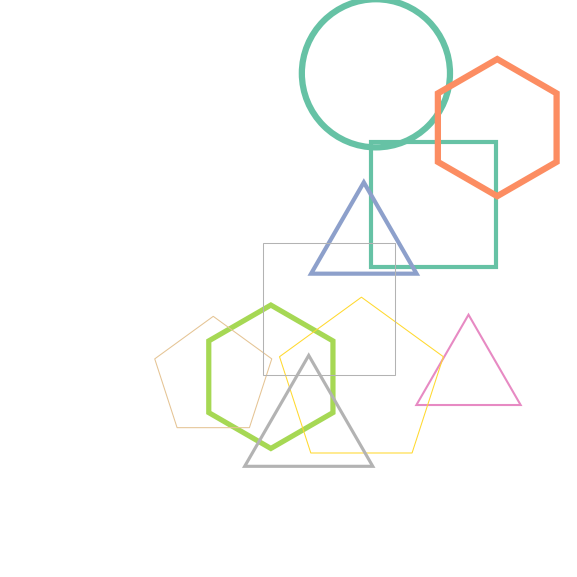[{"shape": "circle", "thickness": 3, "radius": 0.64, "center": [0.651, 0.872]}, {"shape": "square", "thickness": 2, "radius": 0.54, "center": [0.75, 0.645]}, {"shape": "hexagon", "thickness": 3, "radius": 0.59, "center": [0.861, 0.778]}, {"shape": "triangle", "thickness": 2, "radius": 0.53, "center": [0.63, 0.578]}, {"shape": "triangle", "thickness": 1, "radius": 0.52, "center": [0.811, 0.35]}, {"shape": "hexagon", "thickness": 2.5, "radius": 0.62, "center": [0.469, 0.347]}, {"shape": "pentagon", "thickness": 0.5, "radius": 0.75, "center": [0.626, 0.335]}, {"shape": "pentagon", "thickness": 0.5, "radius": 0.53, "center": [0.369, 0.345]}, {"shape": "triangle", "thickness": 1.5, "radius": 0.64, "center": [0.535, 0.256]}, {"shape": "square", "thickness": 0.5, "radius": 0.57, "center": [0.57, 0.464]}]